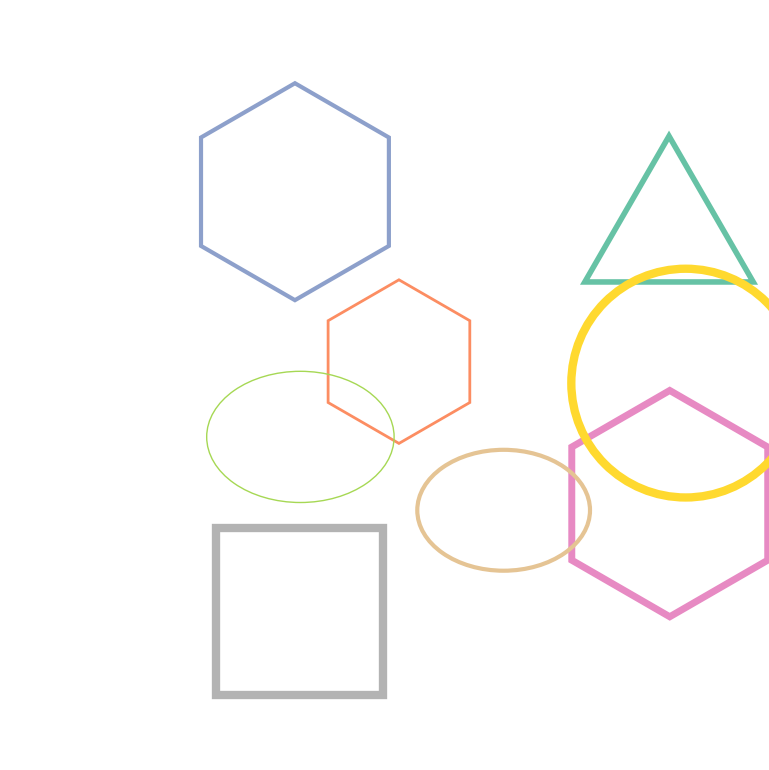[{"shape": "triangle", "thickness": 2, "radius": 0.63, "center": [0.869, 0.697]}, {"shape": "hexagon", "thickness": 1, "radius": 0.53, "center": [0.518, 0.53]}, {"shape": "hexagon", "thickness": 1.5, "radius": 0.7, "center": [0.383, 0.751]}, {"shape": "hexagon", "thickness": 2.5, "radius": 0.73, "center": [0.87, 0.346]}, {"shape": "oval", "thickness": 0.5, "radius": 0.61, "center": [0.39, 0.433]}, {"shape": "circle", "thickness": 3, "radius": 0.74, "center": [0.891, 0.502]}, {"shape": "oval", "thickness": 1.5, "radius": 0.56, "center": [0.654, 0.337]}, {"shape": "square", "thickness": 3, "radius": 0.54, "center": [0.389, 0.205]}]